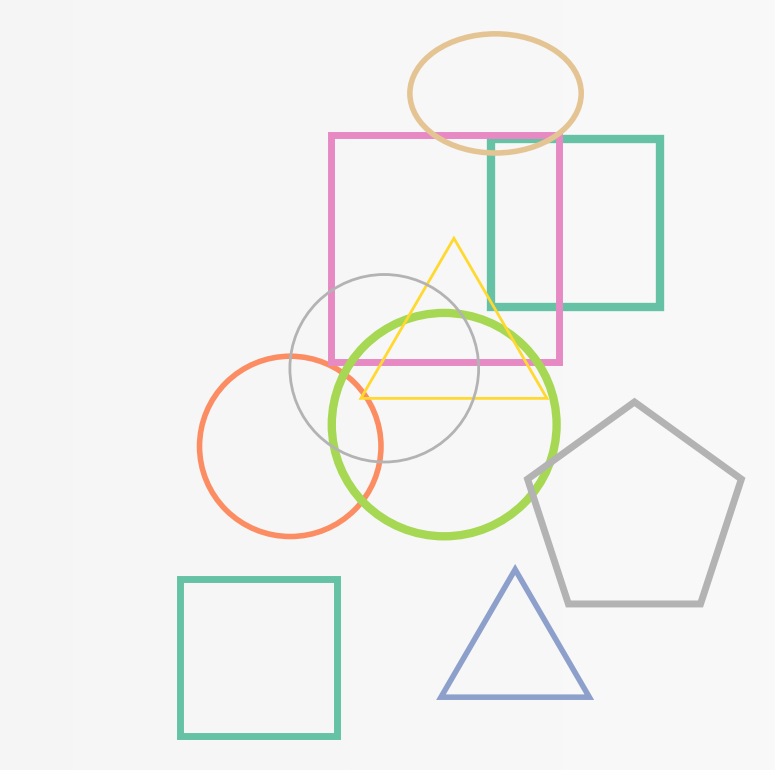[{"shape": "square", "thickness": 3, "radius": 0.55, "center": [0.743, 0.711]}, {"shape": "square", "thickness": 2.5, "radius": 0.51, "center": [0.333, 0.146]}, {"shape": "circle", "thickness": 2, "radius": 0.59, "center": [0.375, 0.42]}, {"shape": "triangle", "thickness": 2, "radius": 0.55, "center": [0.665, 0.15]}, {"shape": "square", "thickness": 2.5, "radius": 0.74, "center": [0.574, 0.677]}, {"shape": "circle", "thickness": 3, "radius": 0.73, "center": [0.573, 0.449]}, {"shape": "triangle", "thickness": 1, "radius": 0.69, "center": [0.586, 0.552]}, {"shape": "oval", "thickness": 2, "radius": 0.55, "center": [0.639, 0.879]}, {"shape": "circle", "thickness": 1, "radius": 0.61, "center": [0.496, 0.522]}, {"shape": "pentagon", "thickness": 2.5, "radius": 0.73, "center": [0.819, 0.333]}]